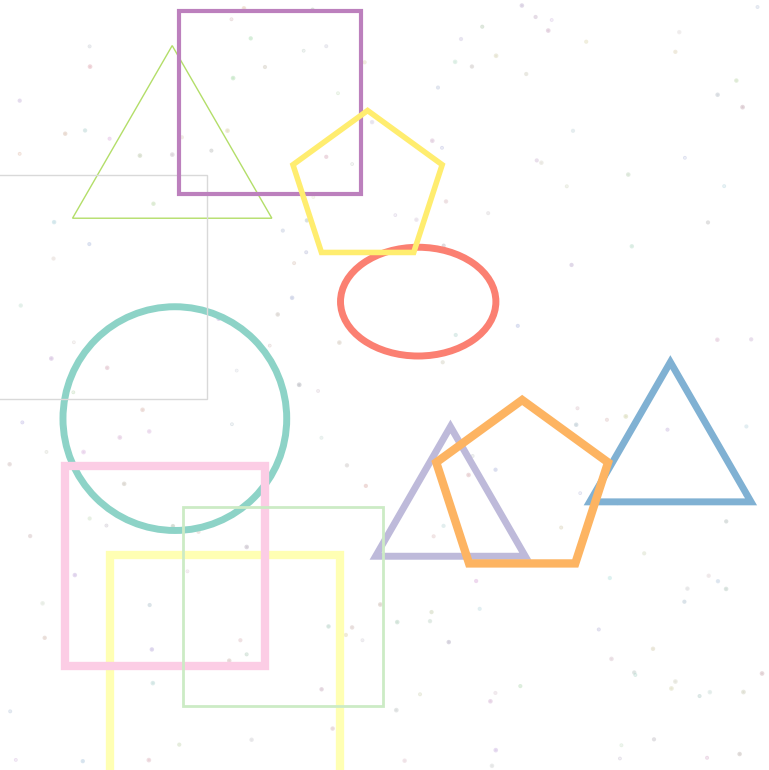[{"shape": "circle", "thickness": 2.5, "radius": 0.73, "center": [0.227, 0.456]}, {"shape": "square", "thickness": 3, "radius": 0.75, "center": [0.292, 0.13]}, {"shape": "triangle", "thickness": 2.5, "radius": 0.56, "center": [0.585, 0.334]}, {"shape": "oval", "thickness": 2.5, "radius": 0.5, "center": [0.543, 0.608]}, {"shape": "triangle", "thickness": 2.5, "radius": 0.6, "center": [0.871, 0.409]}, {"shape": "pentagon", "thickness": 3, "radius": 0.59, "center": [0.678, 0.363]}, {"shape": "triangle", "thickness": 0.5, "radius": 0.75, "center": [0.224, 0.791]}, {"shape": "square", "thickness": 3, "radius": 0.65, "center": [0.214, 0.265]}, {"shape": "square", "thickness": 0.5, "radius": 0.73, "center": [0.124, 0.627]}, {"shape": "square", "thickness": 1.5, "radius": 0.59, "center": [0.351, 0.867]}, {"shape": "square", "thickness": 1, "radius": 0.65, "center": [0.368, 0.212]}, {"shape": "pentagon", "thickness": 2, "radius": 0.51, "center": [0.477, 0.755]}]